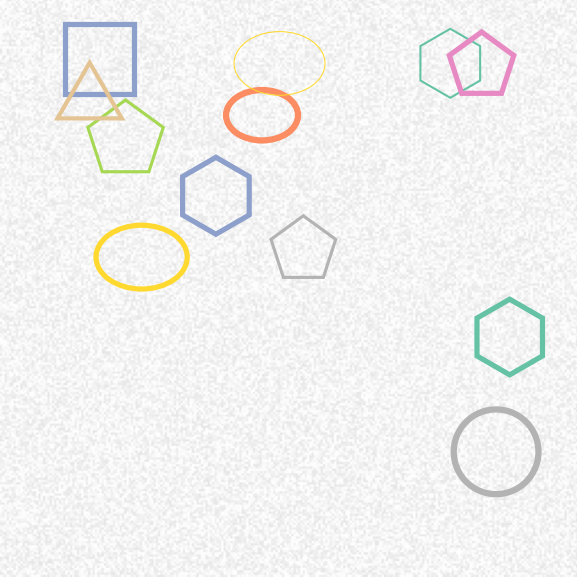[{"shape": "hexagon", "thickness": 2.5, "radius": 0.33, "center": [0.883, 0.416]}, {"shape": "hexagon", "thickness": 1, "radius": 0.3, "center": [0.78, 0.89]}, {"shape": "oval", "thickness": 3, "radius": 0.31, "center": [0.454, 0.8]}, {"shape": "square", "thickness": 2.5, "radius": 0.3, "center": [0.172, 0.896]}, {"shape": "hexagon", "thickness": 2.5, "radius": 0.33, "center": [0.374, 0.66]}, {"shape": "pentagon", "thickness": 2.5, "radius": 0.29, "center": [0.834, 0.885]}, {"shape": "pentagon", "thickness": 1.5, "radius": 0.34, "center": [0.217, 0.757]}, {"shape": "oval", "thickness": 0.5, "radius": 0.39, "center": [0.484, 0.889]}, {"shape": "oval", "thickness": 2.5, "radius": 0.39, "center": [0.245, 0.554]}, {"shape": "triangle", "thickness": 2, "radius": 0.32, "center": [0.155, 0.826]}, {"shape": "circle", "thickness": 3, "radius": 0.37, "center": [0.859, 0.217]}, {"shape": "pentagon", "thickness": 1.5, "radius": 0.29, "center": [0.525, 0.566]}]